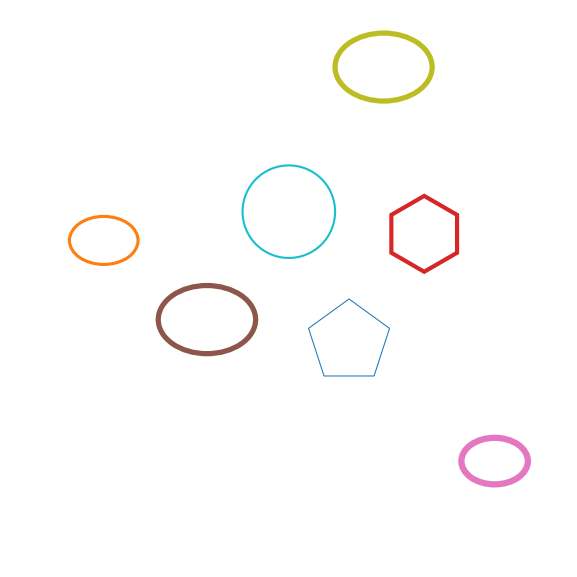[{"shape": "pentagon", "thickness": 0.5, "radius": 0.37, "center": [0.604, 0.408]}, {"shape": "oval", "thickness": 1.5, "radius": 0.3, "center": [0.18, 0.583]}, {"shape": "hexagon", "thickness": 2, "radius": 0.33, "center": [0.735, 0.594]}, {"shape": "oval", "thickness": 2.5, "radius": 0.42, "center": [0.358, 0.446]}, {"shape": "oval", "thickness": 3, "radius": 0.29, "center": [0.857, 0.201]}, {"shape": "oval", "thickness": 2.5, "radius": 0.42, "center": [0.664, 0.883]}, {"shape": "circle", "thickness": 1, "radius": 0.4, "center": [0.5, 0.633]}]